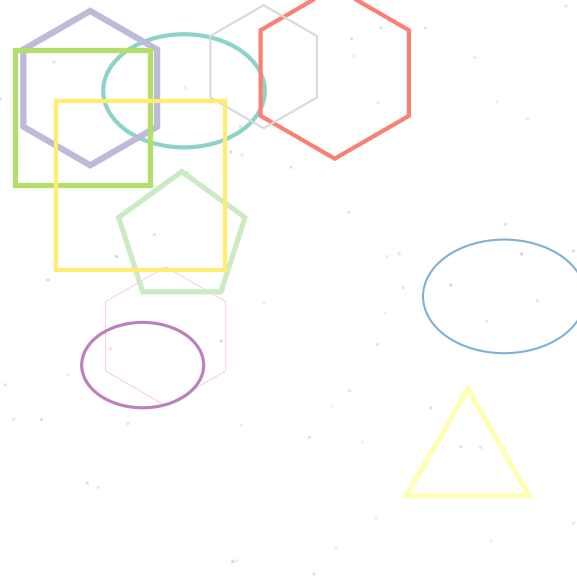[{"shape": "oval", "thickness": 2, "radius": 0.7, "center": [0.319, 0.842]}, {"shape": "triangle", "thickness": 2.5, "radius": 0.61, "center": [0.81, 0.202]}, {"shape": "hexagon", "thickness": 3, "radius": 0.67, "center": [0.156, 0.847]}, {"shape": "hexagon", "thickness": 2, "radius": 0.74, "center": [0.58, 0.873]}, {"shape": "oval", "thickness": 1, "radius": 0.7, "center": [0.873, 0.486]}, {"shape": "square", "thickness": 2.5, "radius": 0.59, "center": [0.143, 0.795]}, {"shape": "hexagon", "thickness": 0.5, "radius": 0.6, "center": [0.287, 0.417]}, {"shape": "hexagon", "thickness": 1, "radius": 0.53, "center": [0.457, 0.884]}, {"shape": "oval", "thickness": 1.5, "radius": 0.53, "center": [0.247, 0.367]}, {"shape": "pentagon", "thickness": 2.5, "radius": 0.58, "center": [0.315, 0.587]}, {"shape": "square", "thickness": 2, "radius": 0.73, "center": [0.243, 0.677]}]